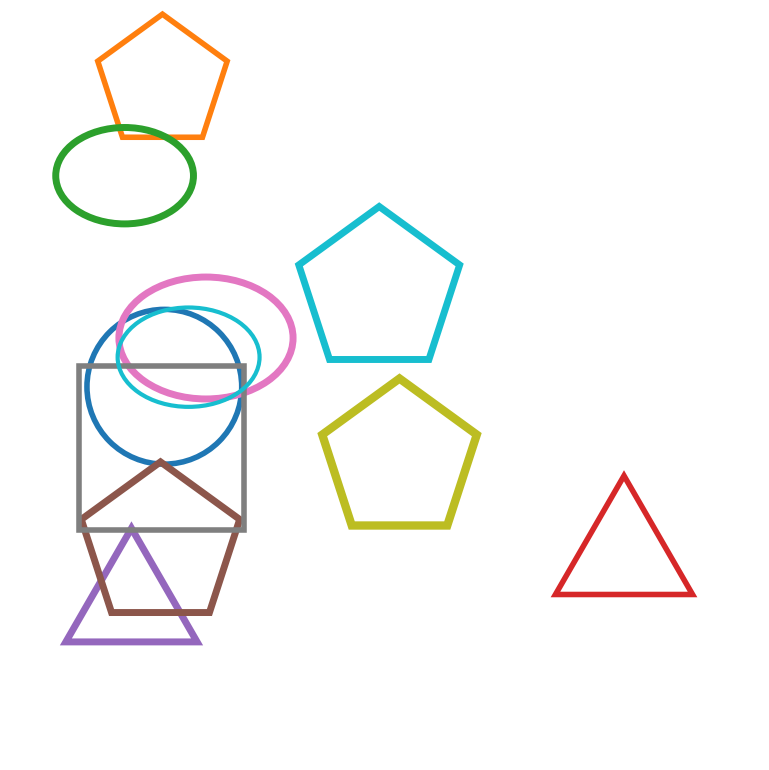[{"shape": "circle", "thickness": 2, "radius": 0.5, "center": [0.213, 0.498]}, {"shape": "pentagon", "thickness": 2, "radius": 0.44, "center": [0.211, 0.893]}, {"shape": "oval", "thickness": 2.5, "radius": 0.45, "center": [0.162, 0.772]}, {"shape": "triangle", "thickness": 2, "radius": 0.51, "center": [0.81, 0.279]}, {"shape": "triangle", "thickness": 2.5, "radius": 0.49, "center": [0.171, 0.216]}, {"shape": "pentagon", "thickness": 2.5, "radius": 0.54, "center": [0.208, 0.292]}, {"shape": "oval", "thickness": 2.5, "radius": 0.57, "center": [0.268, 0.561]}, {"shape": "square", "thickness": 2, "radius": 0.53, "center": [0.21, 0.418]}, {"shape": "pentagon", "thickness": 3, "radius": 0.53, "center": [0.519, 0.403]}, {"shape": "oval", "thickness": 1.5, "radius": 0.46, "center": [0.245, 0.536]}, {"shape": "pentagon", "thickness": 2.5, "radius": 0.55, "center": [0.492, 0.622]}]